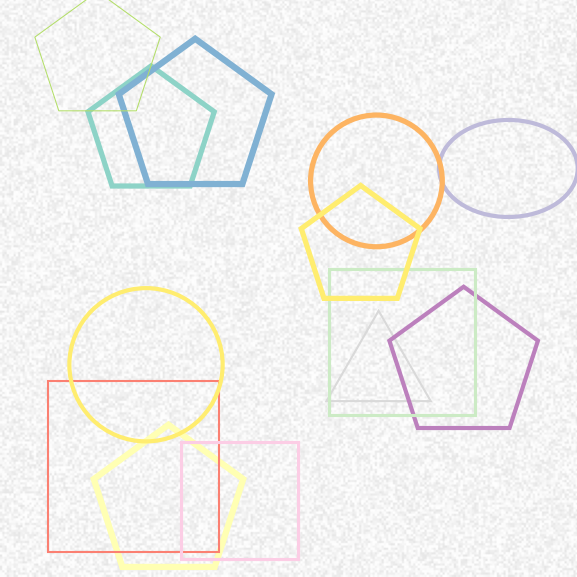[{"shape": "pentagon", "thickness": 2.5, "radius": 0.57, "center": [0.262, 0.77]}, {"shape": "pentagon", "thickness": 3, "radius": 0.68, "center": [0.292, 0.128]}, {"shape": "oval", "thickness": 2, "radius": 0.6, "center": [0.88, 0.707]}, {"shape": "square", "thickness": 1, "radius": 0.74, "center": [0.232, 0.191]}, {"shape": "pentagon", "thickness": 3, "radius": 0.7, "center": [0.338, 0.793]}, {"shape": "circle", "thickness": 2.5, "radius": 0.57, "center": [0.652, 0.686]}, {"shape": "pentagon", "thickness": 0.5, "radius": 0.57, "center": [0.169, 0.9]}, {"shape": "square", "thickness": 1.5, "radius": 0.51, "center": [0.415, 0.132]}, {"shape": "triangle", "thickness": 1, "radius": 0.52, "center": [0.656, 0.357]}, {"shape": "pentagon", "thickness": 2, "radius": 0.68, "center": [0.803, 0.367]}, {"shape": "square", "thickness": 1.5, "radius": 0.63, "center": [0.696, 0.406]}, {"shape": "pentagon", "thickness": 2.5, "radius": 0.54, "center": [0.624, 0.57]}, {"shape": "circle", "thickness": 2, "radius": 0.66, "center": [0.253, 0.368]}]